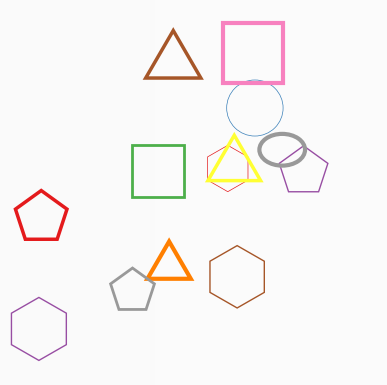[{"shape": "pentagon", "thickness": 2.5, "radius": 0.35, "center": [0.106, 0.435]}, {"shape": "hexagon", "thickness": 0.5, "radius": 0.3, "center": [0.588, 0.562]}, {"shape": "circle", "thickness": 0.5, "radius": 0.36, "center": [0.658, 0.719]}, {"shape": "square", "thickness": 2, "radius": 0.34, "center": [0.407, 0.556]}, {"shape": "pentagon", "thickness": 1, "radius": 0.33, "center": [0.783, 0.555]}, {"shape": "hexagon", "thickness": 1, "radius": 0.41, "center": [0.1, 0.146]}, {"shape": "triangle", "thickness": 3, "radius": 0.32, "center": [0.436, 0.308]}, {"shape": "triangle", "thickness": 2.5, "radius": 0.39, "center": [0.605, 0.57]}, {"shape": "hexagon", "thickness": 1, "radius": 0.4, "center": [0.612, 0.281]}, {"shape": "triangle", "thickness": 2.5, "radius": 0.41, "center": [0.447, 0.838]}, {"shape": "square", "thickness": 3, "radius": 0.39, "center": [0.652, 0.863]}, {"shape": "oval", "thickness": 3, "radius": 0.29, "center": [0.728, 0.611]}, {"shape": "pentagon", "thickness": 2, "radius": 0.3, "center": [0.342, 0.244]}]